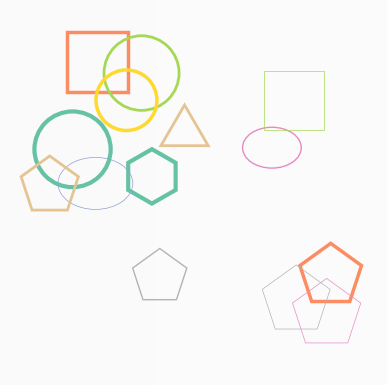[{"shape": "circle", "thickness": 3, "radius": 0.49, "center": [0.187, 0.612]}, {"shape": "hexagon", "thickness": 3, "radius": 0.35, "center": [0.392, 0.542]}, {"shape": "square", "thickness": 2.5, "radius": 0.39, "center": [0.252, 0.84]}, {"shape": "pentagon", "thickness": 2.5, "radius": 0.42, "center": [0.853, 0.284]}, {"shape": "oval", "thickness": 0.5, "radius": 0.48, "center": [0.246, 0.524]}, {"shape": "oval", "thickness": 1, "radius": 0.38, "center": [0.702, 0.616]}, {"shape": "pentagon", "thickness": 0.5, "radius": 0.46, "center": [0.843, 0.184]}, {"shape": "circle", "thickness": 2, "radius": 0.48, "center": [0.365, 0.81]}, {"shape": "square", "thickness": 0.5, "radius": 0.38, "center": [0.759, 0.738]}, {"shape": "circle", "thickness": 2.5, "radius": 0.39, "center": [0.326, 0.74]}, {"shape": "triangle", "thickness": 2, "radius": 0.35, "center": [0.476, 0.657]}, {"shape": "pentagon", "thickness": 2, "radius": 0.39, "center": [0.128, 0.517]}, {"shape": "pentagon", "thickness": 0.5, "radius": 0.46, "center": [0.764, 0.22]}, {"shape": "pentagon", "thickness": 1, "radius": 0.37, "center": [0.412, 0.281]}]